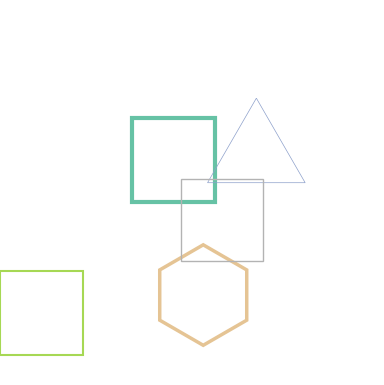[{"shape": "square", "thickness": 3, "radius": 0.54, "center": [0.451, 0.583]}, {"shape": "triangle", "thickness": 0.5, "radius": 0.73, "center": [0.666, 0.599]}, {"shape": "square", "thickness": 1.5, "radius": 0.54, "center": [0.108, 0.188]}, {"shape": "hexagon", "thickness": 2.5, "radius": 0.65, "center": [0.528, 0.234]}, {"shape": "square", "thickness": 1, "radius": 0.53, "center": [0.576, 0.428]}]